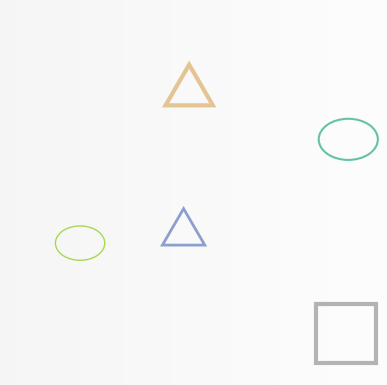[{"shape": "oval", "thickness": 1.5, "radius": 0.38, "center": [0.899, 0.638]}, {"shape": "triangle", "thickness": 2, "radius": 0.32, "center": [0.474, 0.395]}, {"shape": "oval", "thickness": 1, "radius": 0.32, "center": [0.207, 0.369]}, {"shape": "triangle", "thickness": 3, "radius": 0.35, "center": [0.488, 0.762]}, {"shape": "square", "thickness": 3, "radius": 0.39, "center": [0.893, 0.134]}]